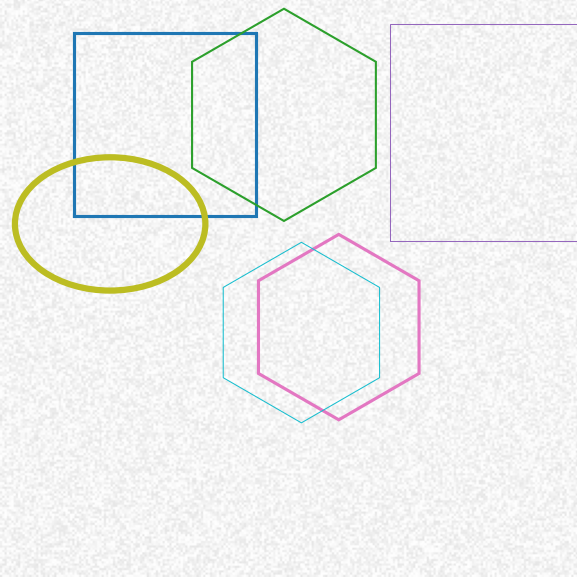[{"shape": "square", "thickness": 1.5, "radius": 0.79, "center": [0.286, 0.783]}, {"shape": "hexagon", "thickness": 1, "radius": 0.92, "center": [0.492, 0.8]}, {"shape": "square", "thickness": 0.5, "radius": 0.94, "center": [0.863, 0.769]}, {"shape": "hexagon", "thickness": 1.5, "radius": 0.8, "center": [0.587, 0.433]}, {"shape": "oval", "thickness": 3, "radius": 0.82, "center": [0.191, 0.611]}, {"shape": "hexagon", "thickness": 0.5, "radius": 0.78, "center": [0.522, 0.423]}]